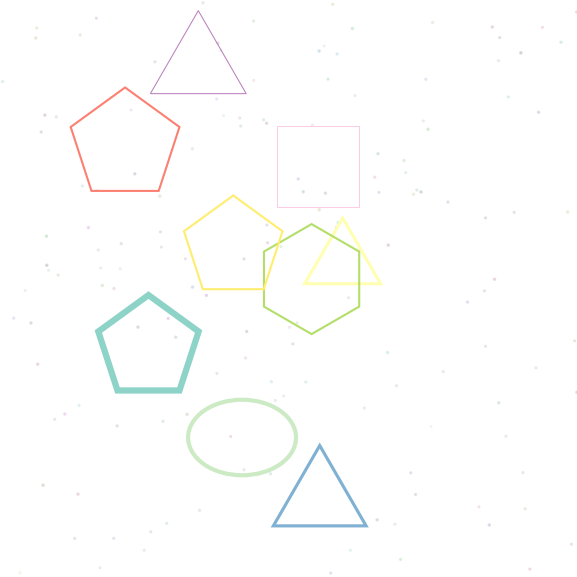[{"shape": "pentagon", "thickness": 3, "radius": 0.46, "center": [0.257, 0.397]}, {"shape": "triangle", "thickness": 1.5, "radius": 0.38, "center": [0.593, 0.546]}, {"shape": "pentagon", "thickness": 1, "radius": 0.5, "center": [0.217, 0.749]}, {"shape": "triangle", "thickness": 1.5, "radius": 0.46, "center": [0.554, 0.135]}, {"shape": "hexagon", "thickness": 1, "radius": 0.48, "center": [0.54, 0.516]}, {"shape": "square", "thickness": 0.5, "radius": 0.35, "center": [0.551, 0.711]}, {"shape": "triangle", "thickness": 0.5, "radius": 0.48, "center": [0.343, 0.885]}, {"shape": "oval", "thickness": 2, "radius": 0.47, "center": [0.419, 0.242]}, {"shape": "pentagon", "thickness": 1, "radius": 0.45, "center": [0.404, 0.571]}]